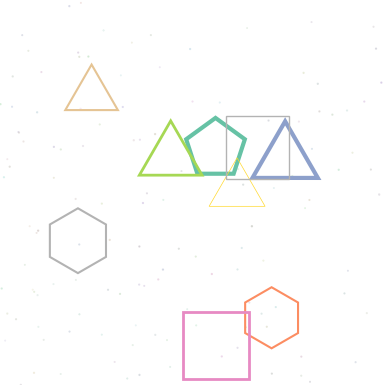[{"shape": "pentagon", "thickness": 3, "radius": 0.4, "center": [0.56, 0.614]}, {"shape": "hexagon", "thickness": 1.5, "radius": 0.4, "center": [0.705, 0.175]}, {"shape": "triangle", "thickness": 3, "radius": 0.49, "center": [0.741, 0.587]}, {"shape": "square", "thickness": 2, "radius": 0.43, "center": [0.561, 0.102]}, {"shape": "triangle", "thickness": 2, "radius": 0.47, "center": [0.443, 0.592]}, {"shape": "triangle", "thickness": 0.5, "radius": 0.42, "center": [0.616, 0.506]}, {"shape": "triangle", "thickness": 1.5, "radius": 0.39, "center": [0.238, 0.753]}, {"shape": "square", "thickness": 1, "radius": 0.41, "center": [0.669, 0.617]}, {"shape": "hexagon", "thickness": 1.5, "radius": 0.42, "center": [0.202, 0.375]}]